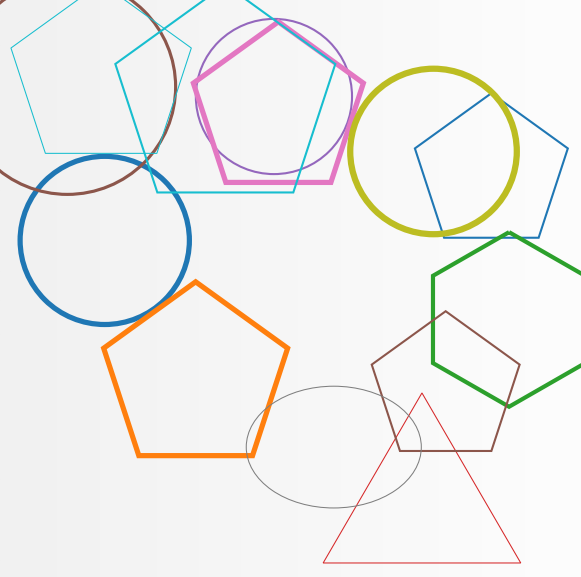[{"shape": "circle", "thickness": 2.5, "radius": 0.73, "center": [0.18, 0.583]}, {"shape": "pentagon", "thickness": 1, "radius": 0.69, "center": [0.845, 0.699]}, {"shape": "pentagon", "thickness": 2.5, "radius": 0.83, "center": [0.337, 0.345]}, {"shape": "hexagon", "thickness": 2, "radius": 0.76, "center": [0.876, 0.446]}, {"shape": "triangle", "thickness": 0.5, "radius": 0.98, "center": [0.726, 0.122]}, {"shape": "circle", "thickness": 1, "radius": 0.67, "center": [0.471, 0.832]}, {"shape": "pentagon", "thickness": 1, "radius": 0.67, "center": [0.767, 0.326]}, {"shape": "circle", "thickness": 1.5, "radius": 0.93, "center": [0.116, 0.849]}, {"shape": "pentagon", "thickness": 2.5, "radius": 0.77, "center": [0.479, 0.808]}, {"shape": "oval", "thickness": 0.5, "radius": 0.75, "center": [0.574, 0.225]}, {"shape": "circle", "thickness": 3, "radius": 0.72, "center": [0.746, 0.737]}, {"shape": "pentagon", "thickness": 1, "radius": 0.99, "center": [0.388, 0.827]}, {"shape": "pentagon", "thickness": 0.5, "radius": 0.82, "center": [0.174, 0.866]}]